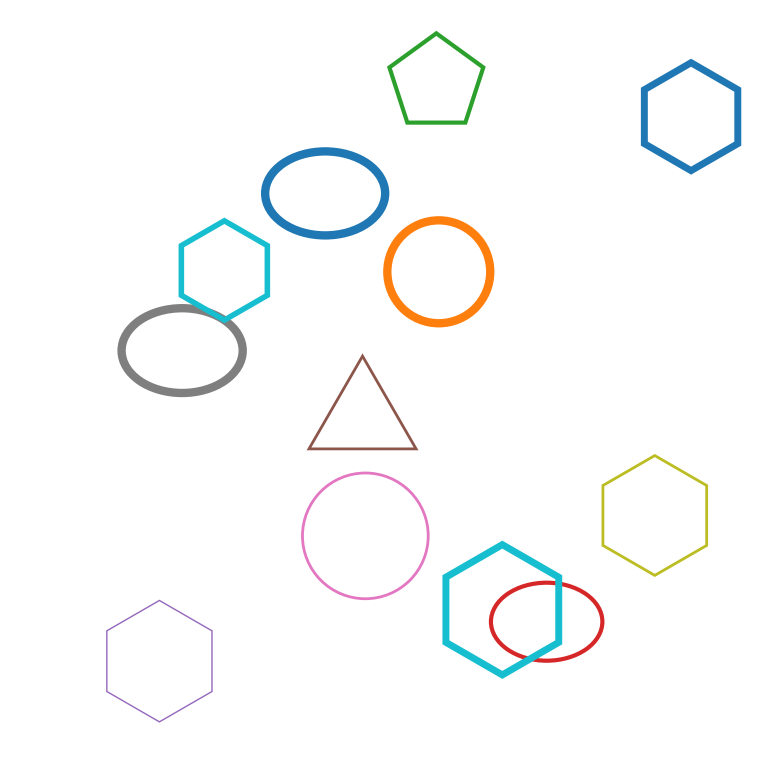[{"shape": "hexagon", "thickness": 2.5, "radius": 0.35, "center": [0.897, 0.848]}, {"shape": "oval", "thickness": 3, "radius": 0.39, "center": [0.422, 0.749]}, {"shape": "circle", "thickness": 3, "radius": 0.33, "center": [0.57, 0.647]}, {"shape": "pentagon", "thickness": 1.5, "radius": 0.32, "center": [0.567, 0.893]}, {"shape": "oval", "thickness": 1.5, "radius": 0.36, "center": [0.71, 0.193]}, {"shape": "hexagon", "thickness": 0.5, "radius": 0.39, "center": [0.207, 0.141]}, {"shape": "triangle", "thickness": 1, "radius": 0.4, "center": [0.471, 0.457]}, {"shape": "circle", "thickness": 1, "radius": 0.41, "center": [0.474, 0.304]}, {"shape": "oval", "thickness": 3, "radius": 0.39, "center": [0.237, 0.545]}, {"shape": "hexagon", "thickness": 1, "radius": 0.39, "center": [0.85, 0.331]}, {"shape": "hexagon", "thickness": 2, "radius": 0.32, "center": [0.291, 0.649]}, {"shape": "hexagon", "thickness": 2.5, "radius": 0.42, "center": [0.652, 0.208]}]